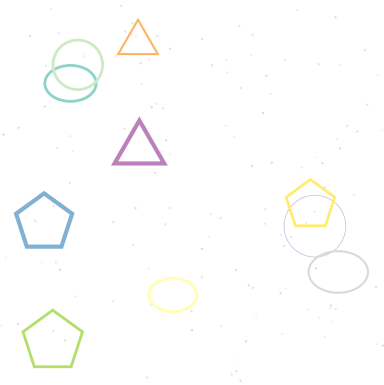[{"shape": "oval", "thickness": 2, "radius": 0.33, "center": [0.183, 0.783]}, {"shape": "oval", "thickness": 2, "radius": 0.31, "center": [0.449, 0.234]}, {"shape": "circle", "thickness": 0.5, "radius": 0.4, "center": [0.818, 0.413]}, {"shape": "pentagon", "thickness": 3, "radius": 0.38, "center": [0.115, 0.421]}, {"shape": "triangle", "thickness": 1.5, "radius": 0.3, "center": [0.359, 0.889]}, {"shape": "pentagon", "thickness": 2, "radius": 0.41, "center": [0.137, 0.113]}, {"shape": "oval", "thickness": 1.5, "radius": 0.39, "center": [0.879, 0.294]}, {"shape": "triangle", "thickness": 3, "radius": 0.37, "center": [0.362, 0.613]}, {"shape": "circle", "thickness": 2, "radius": 0.32, "center": [0.202, 0.832]}, {"shape": "pentagon", "thickness": 2, "radius": 0.33, "center": [0.806, 0.467]}]